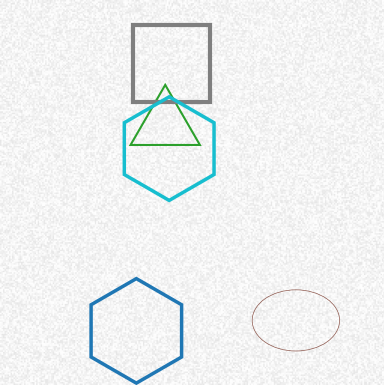[{"shape": "hexagon", "thickness": 2.5, "radius": 0.68, "center": [0.354, 0.141]}, {"shape": "triangle", "thickness": 1.5, "radius": 0.52, "center": [0.429, 0.675]}, {"shape": "oval", "thickness": 0.5, "radius": 0.57, "center": [0.769, 0.168]}, {"shape": "square", "thickness": 3, "radius": 0.5, "center": [0.445, 0.834]}, {"shape": "hexagon", "thickness": 2.5, "radius": 0.67, "center": [0.439, 0.614]}]